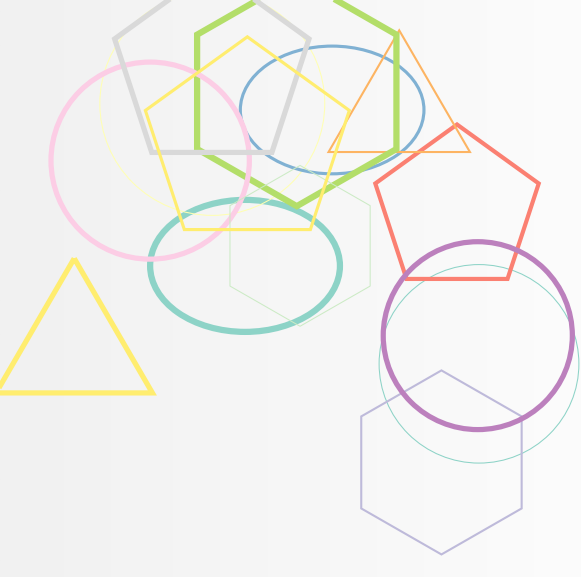[{"shape": "circle", "thickness": 0.5, "radius": 0.86, "center": [0.824, 0.369]}, {"shape": "oval", "thickness": 3, "radius": 0.82, "center": [0.422, 0.539]}, {"shape": "circle", "thickness": 0.5, "radius": 0.97, "center": [0.365, 0.82]}, {"shape": "hexagon", "thickness": 1, "radius": 0.8, "center": [0.759, 0.198]}, {"shape": "pentagon", "thickness": 2, "radius": 0.74, "center": [0.786, 0.636]}, {"shape": "oval", "thickness": 1.5, "radius": 0.79, "center": [0.571, 0.809]}, {"shape": "triangle", "thickness": 1, "radius": 0.7, "center": [0.687, 0.806]}, {"shape": "hexagon", "thickness": 3, "radius": 0.99, "center": [0.511, 0.84]}, {"shape": "circle", "thickness": 2.5, "radius": 0.85, "center": [0.258, 0.721]}, {"shape": "pentagon", "thickness": 2.5, "radius": 0.88, "center": [0.364, 0.877]}, {"shape": "circle", "thickness": 2.5, "radius": 0.81, "center": [0.822, 0.418]}, {"shape": "hexagon", "thickness": 0.5, "radius": 0.7, "center": [0.516, 0.573]}, {"shape": "pentagon", "thickness": 1.5, "radius": 0.92, "center": [0.426, 0.751]}, {"shape": "triangle", "thickness": 2.5, "radius": 0.78, "center": [0.128, 0.396]}]